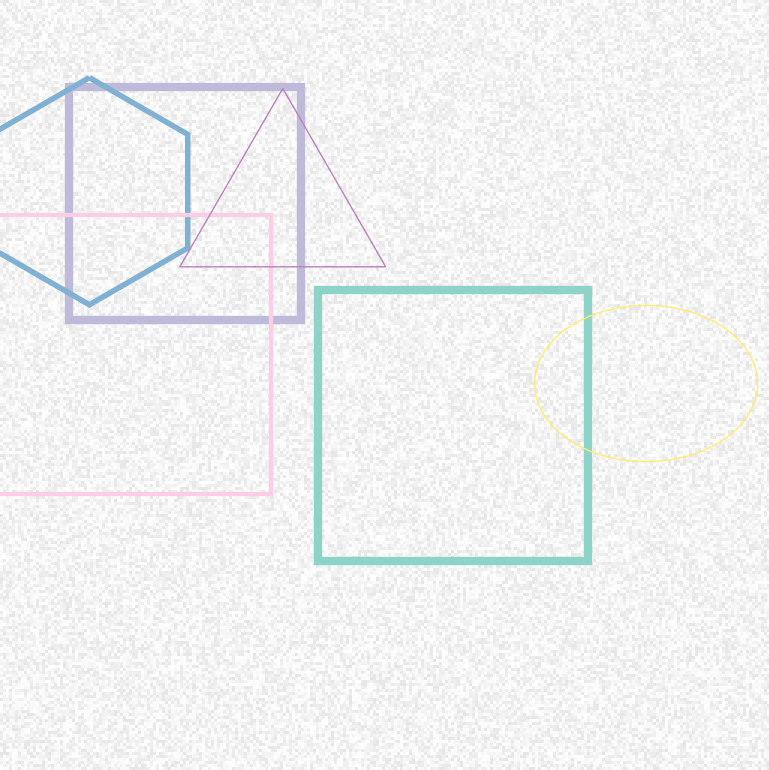[{"shape": "square", "thickness": 3, "radius": 0.88, "center": [0.589, 0.447]}, {"shape": "square", "thickness": 3, "radius": 0.75, "center": [0.24, 0.736]}, {"shape": "hexagon", "thickness": 2, "radius": 0.74, "center": [0.116, 0.752]}, {"shape": "square", "thickness": 1.5, "radius": 0.91, "center": [0.171, 0.54]}, {"shape": "triangle", "thickness": 0.5, "radius": 0.77, "center": [0.367, 0.731]}, {"shape": "oval", "thickness": 0.5, "radius": 0.72, "center": [0.839, 0.502]}]